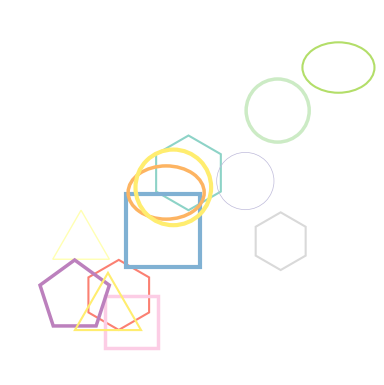[{"shape": "hexagon", "thickness": 1.5, "radius": 0.49, "center": [0.49, 0.551]}, {"shape": "triangle", "thickness": 1, "radius": 0.42, "center": [0.211, 0.369]}, {"shape": "circle", "thickness": 0.5, "radius": 0.37, "center": [0.637, 0.53]}, {"shape": "hexagon", "thickness": 1.5, "radius": 0.46, "center": [0.308, 0.234]}, {"shape": "square", "thickness": 3, "radius": 0.47, "center": [0.423, 0.4]}, {"shape": "oval", "thickness": 2.5, "radius": 0.49, "center": [0.432, 0.5]}, {"shape": "oval", "thickness": 1.5, "radius": 0.47, "center": [0.879, 0.825]}, {"shape": "square", "thickness": 2.5, "radius": 0.34, "center": [0.342, 0.164]}, {"shape": "hexagon", "thickness": 1.5, "radius": 0.37, "center": [0.729, 0.374]}, {"shape": "pentagon", "thickness": 2.5, "radius": 0.47, "center": [0.194, 0.23]}, {"shape": "circle", "thickness": 2.5, "radius": 0.41, "center": [0.721, 0.713]}, {"shape": "circle", "thickness": 3, "radius": 0.49, "center": [0.45, 0.513]}, {"shape": "triangle", "thickness": 1.5, "radius": 0.5, "center": [0.28, 0.192]}]